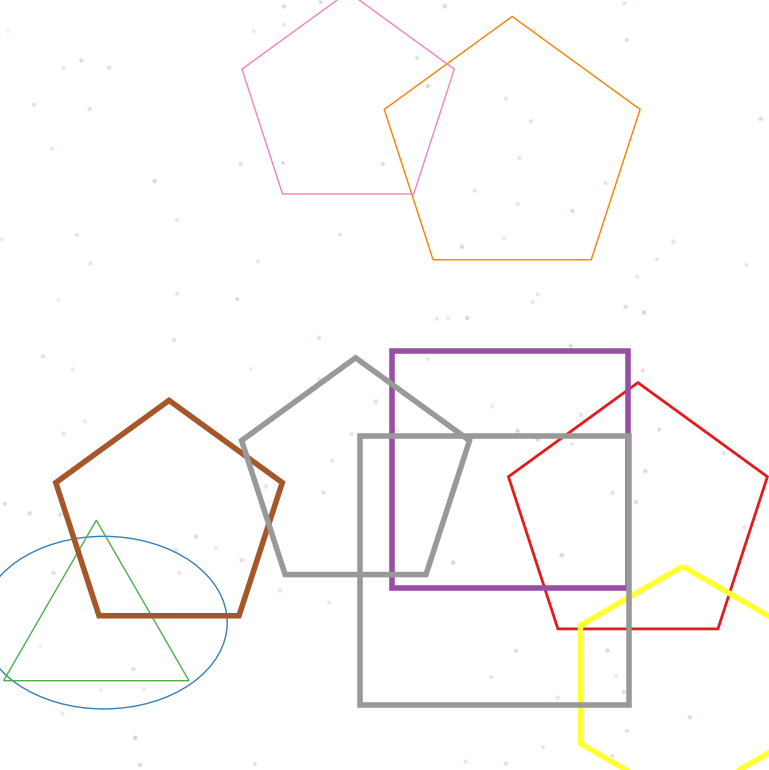[{"shape": "pentagon", "thickness": 1, "radius": 0.88, "center": [0.828, 0.326]}, {"shape": "oval", "thickness": 0.5, "radius": 0.8, "center": [0.135, 0.191]}, {"shape": "triangle", "thickness": 0.5, "radius": 0.69, "center": [0.125, 0.185]}, {"shape": "square", "thickness": 2, "radius": 0.77, "center": [0.662, 0.39]}, {"shape": "pentagon", "thickness": 0.5, "radius": 0.87, "center": [0.665, 0.804]}, {"shape": "hexagon", "thickness": 2, "radius": 0.77, "center": [0.887, 0.111]}, {"shape": "pentagon", "thickness": 2, "radius": 0.77, "center": [0.22, 0.325]}, {"shape": "pentagon", "thickness": 0.5, "radius": 0.72, "center": [0.452, 0.865]}, {"shape": "pentagon", "thickness": 2, "radius": 0.78, "center": [0.462, 0.38]}, {"shape": "square", "thickness": 2, "radius": 0.87, "center": [0.642, 0.259]}]